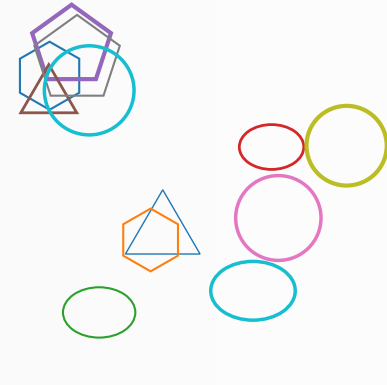[{"shape": "triangle", "thickness": 1, "radius": 0.56, "center": [0.42, 0.396]}, {"shape": "hexagon", "thickness": 1.5, "radius": 0.44, "center": [0.128, 0.803]}, {"shape": "hexagon", "thickness": 1.5, "radius": 0.41, "center": [0.389, 0.377]}, {"shape": "oval", "thickness": 1.5, "radius": 0.47, "center": [0.256, 0.188]}, {"shape": "oval", "thickness": 2, "radius": 0.42, "center": [0.701, 0.618]}, {"shape": "pentagon", "thickness": 3, "radius": 0.53, "center": [0.185, 0.881]}, {"shape": "triangle", "thickness": 2, "radius": 0.42, "center": [0.126, 0.749]}, {"shape": "circle", "thickness": 2.5, "radius": 0.55, "center": [0.718, 0.434]}, {"shape": "pentagon", "thickness": 1.5, "radius": 0.58, "center": [0.199, 0.845]}, {"shape": "circle", "thickness": 3, "radius": 0.52, "center": [0.894, 0.622]}, {"shape": "circle", "thickness": 2.5, "radius": 0.58, "center": [0.23, 0.765]}, {"shape": "oval", "thickness": 2.5, "radius": 0.55, "center": [0.653, 0.245]}]